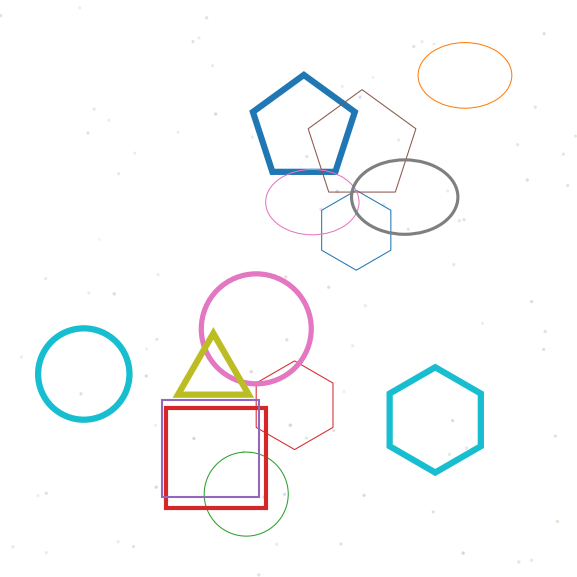[{"shape": "pentagon", "thickness": 3, "radius": 0.46, "center": [0.526, 0.777]}, {"shape": "hexagon", "thickness": 0.5, "radius": 0.35, "center": [0.617, 0.6]}, {"shape": "oval", "thickness": 0.5, "radius": 0.41, "center": [0.805, 0.869]}, {"shape": "circle", "thickness": 0.5, "radius": 0.36, "center": [0.426, 0.144]}, {"shape": "hexagon", "thickness": 0.5, "radius": 0.38, "center": [0.51, 0.297]}, {"shape": "square", "thickness": 2, "radius": 0.43, "center": [0.374, 0.206]}, {"shape": "square", "thickness": 1, "radius": 0.42, "center": [0.365, 0.222]}, {"shape": "pentagon", "thickness": 0.5, "radius": 0.49, "center": [0.627, 0.746]}, {"shape": "oval", "thickness": 0.5, "radius": 0.4, "center": [0.541, 0.649]}, {"shape": "circle", "thickness": 2.5, "radius": 0.48, "center": [0.444, 0.43]}, {"shape": "oval", "thickness": 1.5, "radius": 0.46, "center": [0.701, 0.658]}, {"shape": "triangle", "thickness": 3, "radius": 0.35, "center": [0.369, 0.351]}, {"shape": "circle", "thickness": 3, "radius": 0.4, "center": [0.145, 0.351]}, {"shape": "hexagon", "thickness": 3, "radius": 0.46, "center": [0.754, 0.272]}]